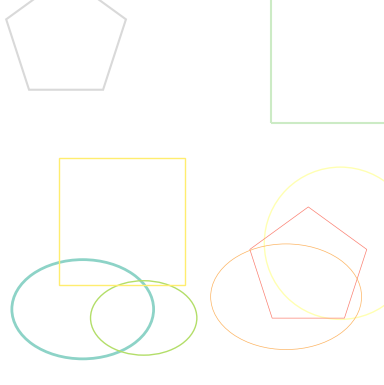[{"shape": "oval", "thickness": 2, "radius": 0.92, "center": [0.215, 0.197]}, {"shape": "circle", "thickness": 1, "radius": 0.99, "center": [0.884, 0.368]}, {"shape": "pentagon", "thickness": 0.5, "radius": 0.8, "center": [0.801, 0.303]}, {"shape": "oval", "thickness": 0.5, "radius": 0.98, "center": [0.743, 0.229]}, {"shape": "oval", "thickness": 1, "radius": 0.69, "center": [0.373, 0.174]}, {"shape": "pentagon", "thickness": 1.5, "radius": 0.82, "center": [0.172, 0.899]}, {"shape": "square", "thickness": 1.5, "radius": 0.96, "center": [0.896, 0.872]}, {"shape": "square", "thickness": 1, "radius": 0.82, "center": [0.317, 0.424]}]